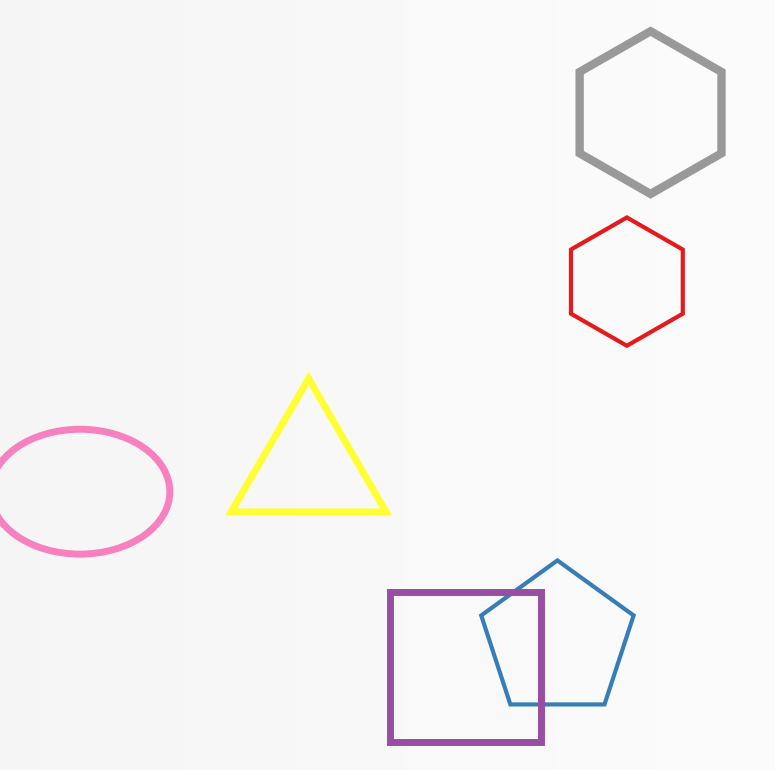[{"shape": "hexagon", "thickness": 1.5, "radius": 0.42, "center": [0.809, 0.634]}, {"shape": "pentagon", "thickness": 1.5, "radius": 0.52, "center": [0.719, 0.169]}, {"shape": "square", "thickness": 2.5, "radius": 0.49, "center": [0.6, 0.133]}, {"shape": "triangle", "thickness": 2.5, "radius": 0.58, "center": [0.398, 0.393]}, {"shape": "oval", "thickness": 2.5, "radius": 0.58, "center": [0.103, 0.361]}, {"shape": "hexagon", "thickness": 3, "radius": 0.53, "center": [0.839, 0.854]}]